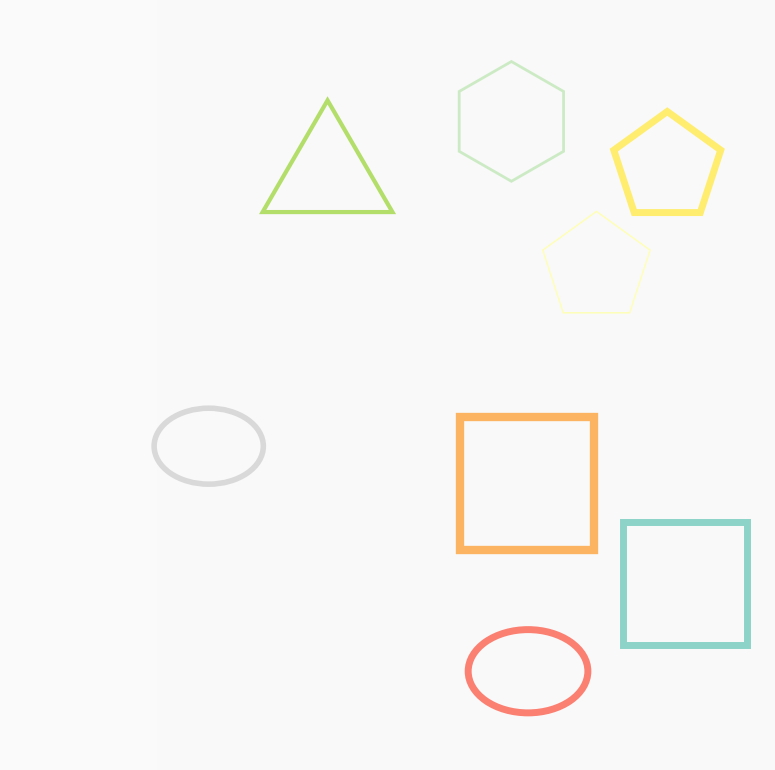[{"shape": "square", "thickness": 2.5, "radius": 0.4, "center": [0.884, 0.242]}, {"shape": "pentagon", "thickness": 0.5, "radius": 0.36, "center": [0.77, 0.653]}, {"shape": "oval", "thickness": 2.5, "radius": 0.39, "center": [0.681, 0.128]}, {"shape": "square", "thickness": 3, "radius": 0.43, "center": [0.68, 0.372]}, {"shape": "triangle", "thickness": 1.5, "radius": 0.48, "center": [0.423, 0.773]}, {"shape": "oval", "thickness": 2, "radius": 0.35, "center": [0.269, 0.421]}, {"shape": "hexagon", "thickness": 1, "radius": 0.39, "center": [0.66, 0.842]}, {"shape": "pentagon", "thickness": 2.5, "radius": 0.36, "center": [0.861, 0.783]}]